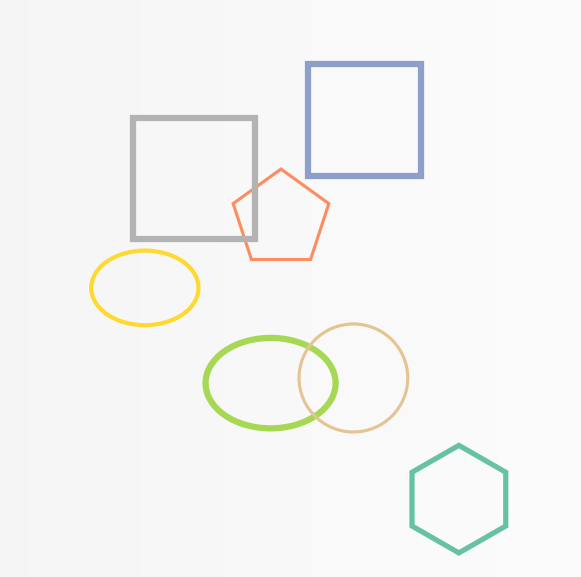[{"shape": "hexagon", "thickness": 2.5, "radius": 0.47, "center": [0.789, 0.135]}, {"shape": "pentagon", "thickness": 1.5, "radius": 0.43, "center": [0.483, 0.62]}, {"shape": "square", "thickness": 3, "radius": 0.49, "center": [0.626, 0.792]}, {"shape": "oval", "thickness": 3, "radius": 0.56, "center": [0.466, 0.336]}, {"shape": "oval", "thickness": 2, "radius": 0.46, "center": [0.249, 0.501]}, {"shape": "circle", "thickness": 1.5, "radius": 0.47, "center": [0.608, 0.345]}, {"shape": "square", "thickness": 3, "radius": 0.53, "center": [0.334, 0.69]}]